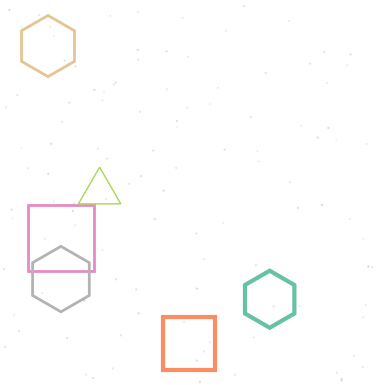[{"shape": "hexagon", "thickness": 3, "radius": 0.37, "center": [0.7, 0.223]}, {"shape": "square", "thickness": 3, "radius": 0.34, "center": [0.491, 0.108]}, {"shape": "square", "thickness": 2, "radius": 0.43, "center": [0.159, 0.382]}, {"shape": "triangle", "thickness": 1, "radius": 0.32, "center": [0.259, 0.502]}, {"shape": "hexagon", "thickness": 2, "radius": 0.4, "center": [0.125, 0.88]}, {"shape": "hexagon", "thickness": 2, "radius": 0.43, "center": [0.158, 0.275]}]